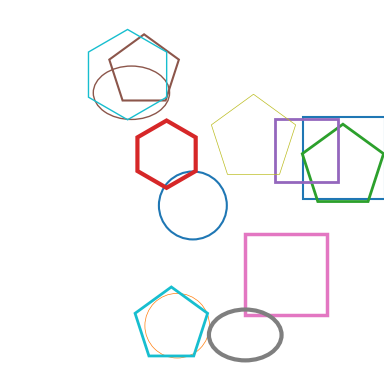[{"shape": "square", "thickness": 1.5, "radius": 0.53, "center": [0.894, 0.589]}, {"shape": "circle", "thickness": 1.5, "radius": 0.44, "center": [0.501, 0.466]}, {"shape": "circle", "thickness": 0.5, "radius": 0.42, "center": [0.46, 0.154]}, {"shape": "pentagon", "thickness": 2, "radius": 0.56, "center": [0.891, 0.566]}, {"shape": "hexagon", "thickness": 3, "radius": 0.44, "center": [0.433, 0.6]}, {"shape": "square", "thickness": 2, "radius": 0.41, "center": [0.796, 0.608]}, {"shape": "pentagon", "thickness": 1.5, "radius": 0.48, "center": [0.374, 0.816]}, {"shape": "oval", "thickness": 1, "radius": 0.5, "center": [0.341, 0.759]}, {"shape": "square", "thickness": 2.5, "radius": 0.53, "center": [0.742, 0.287]}, {"shape": "oval", "thickness": 3, "radius": 0.47, "center": [0.637, 0.13]}, {"shape": "pentagon", "thickness": 0.5, "radius": 0.58, "center": [0.658, 0.64]}, {"shape": "pentagon", "thickness": 2, "radius": 0.5, "center": [0.445, 0.156]}, {"shape": "hexagon", "thickness": 1, "radius": 0.59, "center": [0.331, 0.806]}]